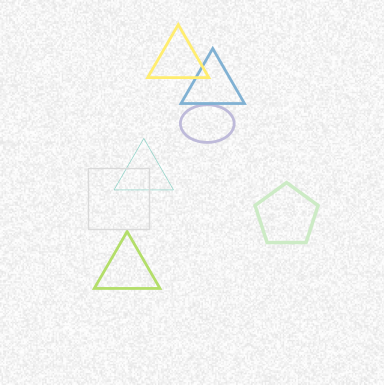[{"shape": "triangle", "thickness": 0.5, "radius": 0.45, "center": [0.373, 0.551]}, {"shape": "oval", "thickness": 2, "radius": 0.35, "center": [0.538, 0.679]}, {"shape": "triangle", "thickness": 2, "radius": 0.48, "center": [0.553, 0.779]}, {"shape": "triangle", "thickness": 2, "radius": 0.49, "center": [0.33, 0.3]}, {"shape": "square", "thickness": 1, "radius": 0.4, "center": [0.307, 0.484]}, {"shape": "pentagon", "thickness": 2.5, "radius": 0.43, "center": [0.744, 0.44]}, {"shape": "triangle", "thickness": 2, "radius": 0.46, "center": [0.463, 0.844]}]